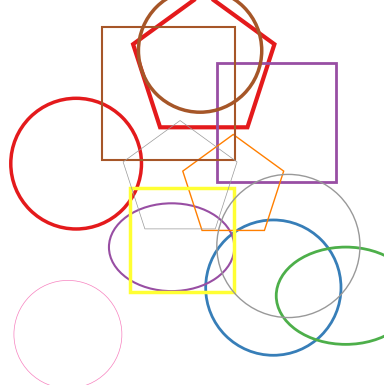[{"shape": "circle", "thickness": 2.5, "radius": 0.85, "center": [0.198, 0.575]}, {"shape": "pentagon", "thickness": 3, "radius": 0.97, "center": [0.529, 0.826]}, {"shape": "circle", "thickness": 2, "radius": 0.88, "center": [0.71, 0.253]}, {"shape": "oval", "thickness": 2, "radius": 0.9, "center": [0.898, 0.232]}, {"shape": "square", "thickness": 2, "radius": 0.78, "center": [0.718, 0.682]}, {"shape": "oval", "thickness": 1.5, "radius": 0.81, "center": [0.446, 0.358]}, {"shape": "pentagon", "thickness": 1, "radius": 0.69, "center": [0.606, 0.513]}, {"shape": "square", "thickness": 2.5, "radius": 0.67, "center": [0.473, 0.377]}, {"shape": "square", "thickness": 1.5, "radius": 0.87, "center": [0.438, 0.757]}, {"shape": "circle", "thickness": 2.5, "radius": 0.8, "center": [0.52, 0.869]}, {"shape": "circle", "thickness": 0.5, "radius": 0.7, "center": [0.176, 0.131]}, {"shape": "pentagon", "thickness": 0.5, "radius": 0.78, "center": [0.468, 0.531]}, {"shape": "circle", "thickness": 1, "radius": 0.93, "center": [0.749, 0.361]}]